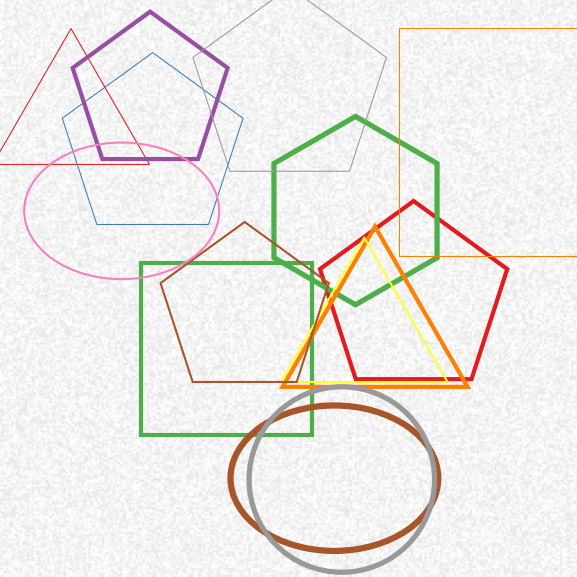[{"shape": "pentagon", "thickness": 2, "radius": 0.85, "center": [0.716, 0.481]}, {"shape": "triangle", "thickness": 0.5, "radius": 0.78, "center": [0.123, 0.793]}, {"shape": "pentagon", "thickness": 0.5, "radius": 0.82, "center": [0.264, 0.744]}, {"shape": "square", "thickness": 2, "radius": 0.74, "center": [0.392, 0.395]}, {"shape": "hexagon", "thickness": 2.5, "radius": 0.82, "center": [0.616, 0.634]}, {"shape": "pentagon", "thickness": 2, "radius": 0.71, "center": [0.26, 0.838]}, {"shape": "triangle", "thickness": 2, "radius": 0.92, "center": [0.649, 0.422]}, {"shape": "square", "thickness": 0.5, "radius": 0.99, "center": [0.889, 0.752]}, {"shape": "triangle", "thickness": 1, "radius": 0.83, "center": [0.631, 0.421]}, {"shape": "pentagon", "thickness": 1, "radius": 0.77, "center": [0.424, 0.462]}, {"shape": "oval", "thickness": 3, "radius": 0.9, "center": [0.579, 0.171]}, {"shape": "oval", "thickness": 1, "radius": 0.84, "center": [0.211, 0.634]}, {"shape": "circle", "thickness": 2.5, "radius": 0.8, "center": [0.592, 0.169]}, {"shape": "pentagon", "thickness": 0.5, "radius": 0.88, "center": [0.502, 0.845]}]